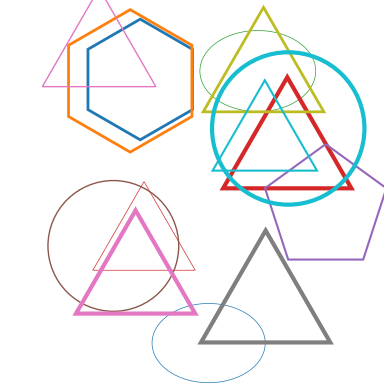[{"shape": "hexagon", "thickness": 2, "radius": 0.78, "center": [0.364, 0.794]}, {"shape": "oval", "thickness": 0.5, "radius": 0.74, "center": [0.542, 0.109]}, {"shape": "hexagon", "thickness": 2, "radius": 0.93, "center": [0.338, 0.79]}, {"shape": "oval", "thickness": 0.5, "radius": 0.75, "center": [0.67, 0.815]}, {"shape": "triangle", "thickness": 3, "radius": 0.96, "center": [0.746, 0.607]}, {"shape": "triangle", "thickness": 0.5, "radius": 0.77, "center": [0.374, 0.375]}, {"shape": "pentagon", "thickness": 1.5, "radius": 0.83, "center": [0.846, 0.46]}, {"shape": "circle", "thickness": 1, "radius": 0.85, "center": [0.294, 0.361]}, {"shape": "triangle", "thickness": 1, "radius": 0.85, "center": [0.257, 0.86]}, {"shape": "triangle", "thickness": 3, "radius": 0.89, "center": [0.352, 0.275]}, {"shape": "triangle", "thickness": 3, "radius": 0.97, "center": [0.69, 0.207]}, {"shape": "triangle", "thickness": 2, "radius": 0.9, "center": [0.684, 0.8]}, {"shape": "triangle", "thickness": 1.5, "radius": 0.78, "center": [0.688, 0.635]}, {"shape": "circle", "thickness": 3, "radius": 0.99, "center": [0.749, 0.666]}]